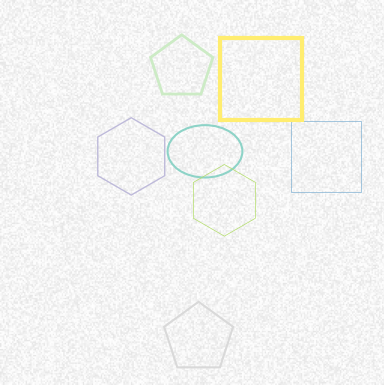[{"shape": "oval", "thickness": 1.5, "radius": 0.49, "center": [0.532, 0.607]}, {"shape": "hexagon", "thickness": 1, "radius": 0.5, "center": [0.341, 0.594]}, {"shape": "square", "thickness": 0.5, "radius": 0.46, "center": [0.848, 0.594]}, {"shape": "hexagon", "thickness": 0.5, "radius": 0.47, "center": [0.583, 0.48]}, {"shape": "pentagon", "thickness": 1.5, "radius": 0.47, "center": [0.516, 0.122]}, {"shape": "pentagon", "thickness": 2, "radius": 0.43, "center": [0.472, 0.825]}, {"shape": "square", "thickness": 3, "radius": 0.53, "center": [0.678, 0.794]}]